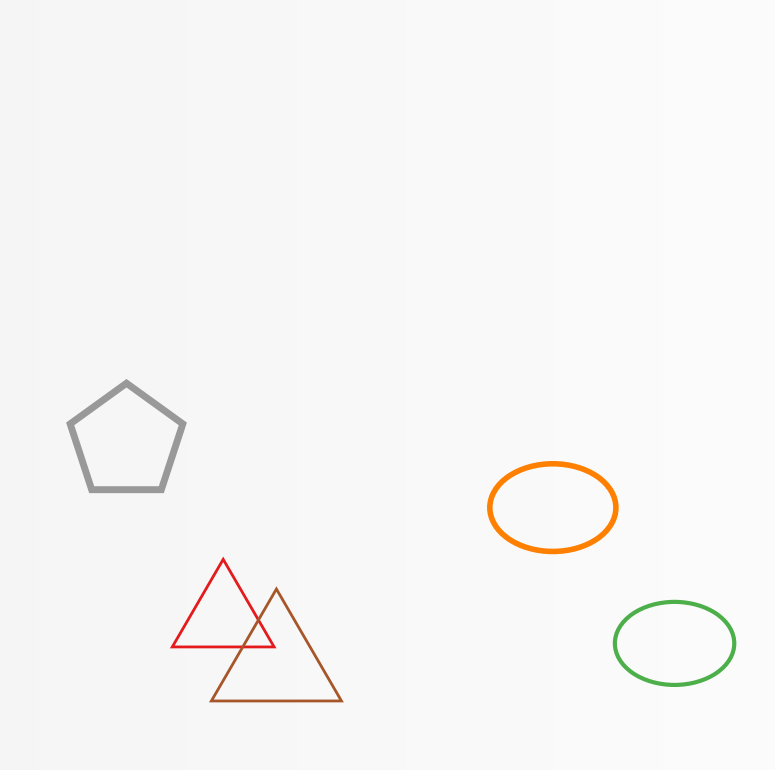[{"shape": "triangle", "thickness": 1, "radius": 0.38, "center": [0.288, 0.198]}, {"shape": "oval", "thickness": 1.5, "radius": 0.39, "center": [0.87, 0.164]}, {"shape": "oval", "thickness": 2, "radius": 0.41, "center": [0.713, 0.341]}, {"shape": "triangle", "thickness": 1, "radius": 0.48, "center": [0.357, 0.138]}, {"shape": "pentagon", "thickness": 2.5, "radius": 0.38, "center": [0.163, 0.426]}]